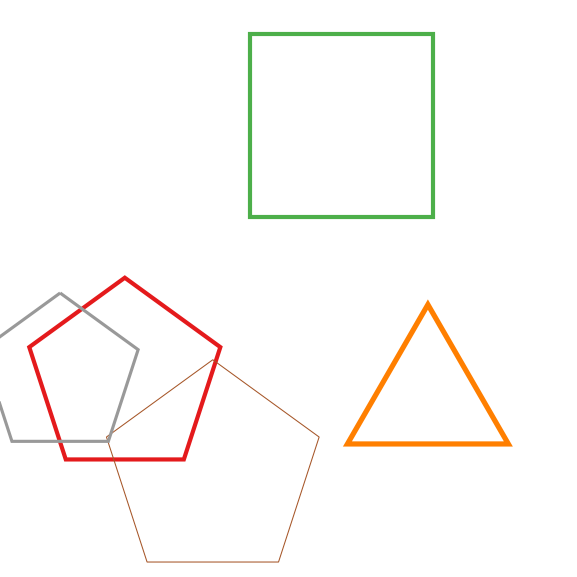[{"shape": "pentagon", "thickness": 2, "radius": 0.87, "center": [0.216, 0.344]}, {"shape": "square", "thickness": 2, "radius": 0.79, "center": [0.591, 0.781]}, {"shape": "triangle", "thickness": 2.5, "radius": 0.8, "center": [0.741, 0.311]}, {"shape": "pentagon", "thickness": 0.5, "radius": 0.97, "center": [0.368, 0.183]}, {"shape": "pentagon", "thickness": 1.5, "radius": 0.71, "center": [0.104, 0.35]}]